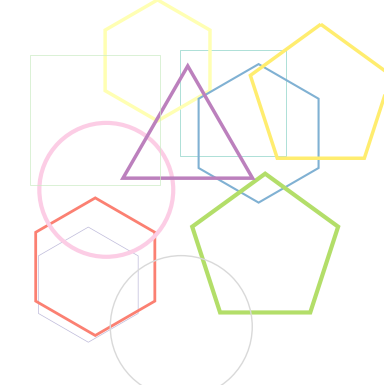[{"shape": "square", "thickness": 0.5, "radius": 0.69, "center": [0.605, 0.733]}, {"shape": "hexagon", "thickness": 2.5, "radius": 0.79, "center": [0.409, 0.843]}, {"shape": "hexagon", "thickness": 0.5, "radius": 0.75, "center": [0.229, 0.261]}, {"shape": "hexagon", "thickness": 2, "radius": 0.89, "center": [0.247, 0.307]}, {"shape": "hexagon", "thickness": 1.5, "radius": 0.9, "center": [0.672, 0.654]}, {"shape": "pentagon", "thickness": 3, "radius": 1.0, "center": [0.689, 0.35]}, {"shape": "circle", "thickness": 3, "radius": 0.87, "center": [0.276, 0.507]}, {"shape": "circle", "thickness": 1, "radius": 0.92, "center": [0.471, 0.152]}, {"shape": "triangle", "thickness": 2.5, "radius": 0.97, "center": [0.488, 0.634]}, {"shape": "square", "thickness": 0.5, "radius": 0.85, "center": [0.247, 0.687]}, {"shape": "pentagon", "thickness": 2.5, "radius": 0.96, "center": [0.833, 0.745]}]